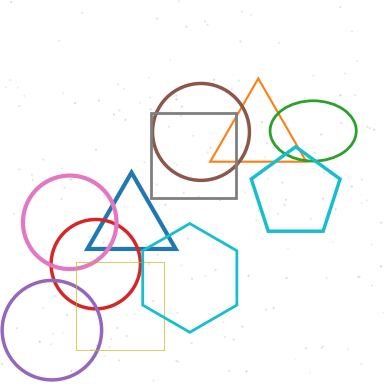[{"shape": "triangle", "thickness": 3, "radius": 0.66, "center": [0.342, 0.42]}, {"shape": "triangle", "thickness": 1.5, "radius": 0.72, "center": [0.671, 0.652]}, {"shape": "oval", "thickness": 2, "radius": 0.56, "center": [0.813, 0.66]}, {"shape": "circle", "thickness": 2.5, "radius": 0.58, "center": [0.249, 0.314]}, {"shape": "circle", "thickness": 2.5, "radius": 0.65, "center": [0.135, 0.142]}, {"shape": "circle", "thickness": 2.5, "radius": 0.63, "center": [0.522, 0.657]}, {"shape": "circle", "thickness": 3, "radius": 0.61, "center": [0.181, 0.423]}, {"shape": "square", "thickness": 2, "radius": 0.55, "center": [0.501, 0.597]}, {"shape": "square", "thickness": 0.5, "radius": 0.57, "center": [0.313, 0.205]}, {"shape": "pentagon", "thickness": 2.5, "radius": 0.61, "center": [0.768, 0.498]}, {"shape": "hexagon", "thickness": 2, "radius": 0.71, "center": [0.493, 0.278]}]